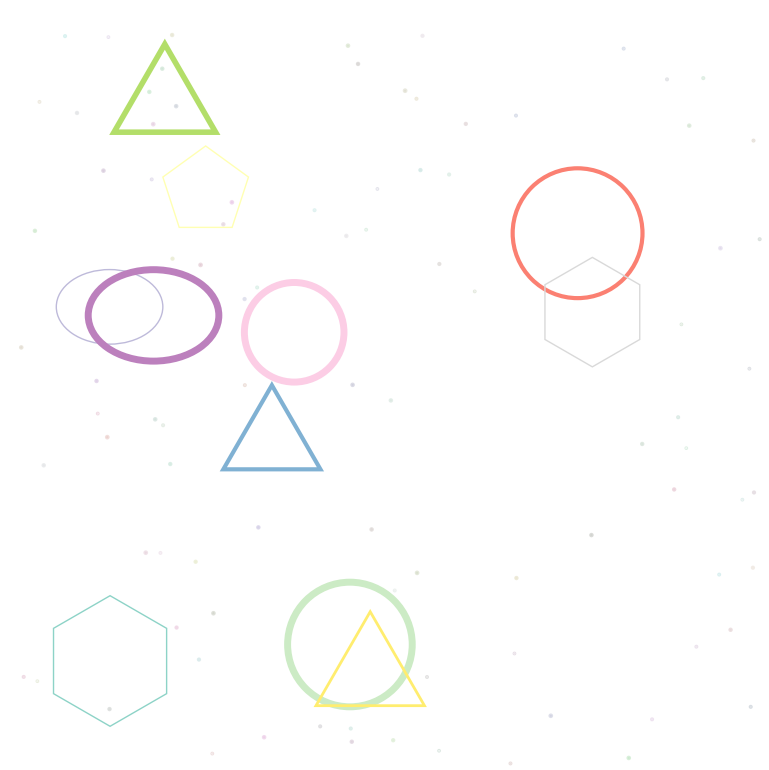[{"shape": "hexagon", "thickness": 0.5, "radius": 0.42, "center": [0.143, 0.142]}, {"shape": "pentagon", "thickness": 0.5, "radius": 0.29, "center": [0.267, 0.752]}, {"shape": "oval", "thickness": 0.5, "radius": 0.35, "center": [0.142, 0.601]}, {"shape": "circle", "thickness": 1.5, "radius": 0.42, "center": [0.75, 0.697]}, {"shape": "triangle", "thickness": 1.5, "radius": 0.36, "center": [0.353, 0.427]}, {"shape": "triangle", "thickness": 2, "radius": 0.38, "center": [0.214, 0.866]}, {"shape": "circle", "thickness": 2.5, "radius": 0.32, "center": [0.382, 0.568]}, {"shape": "hexagon", "thickness": 0.5, "radius": 0.36, "center": [0.769, 0.595]}, {"shape": "oval", "thickness": 2.5, "radius": 0.42, "center": [0.199, 0.59]}, {"shape": "circle", "thickness": 2.5, "radius": 0.4, "center": [0.454, 0.163]}, {"shape": "triangle", "thickness": 1, "radius": 0.41, "center": [0.481, 0.124]}]